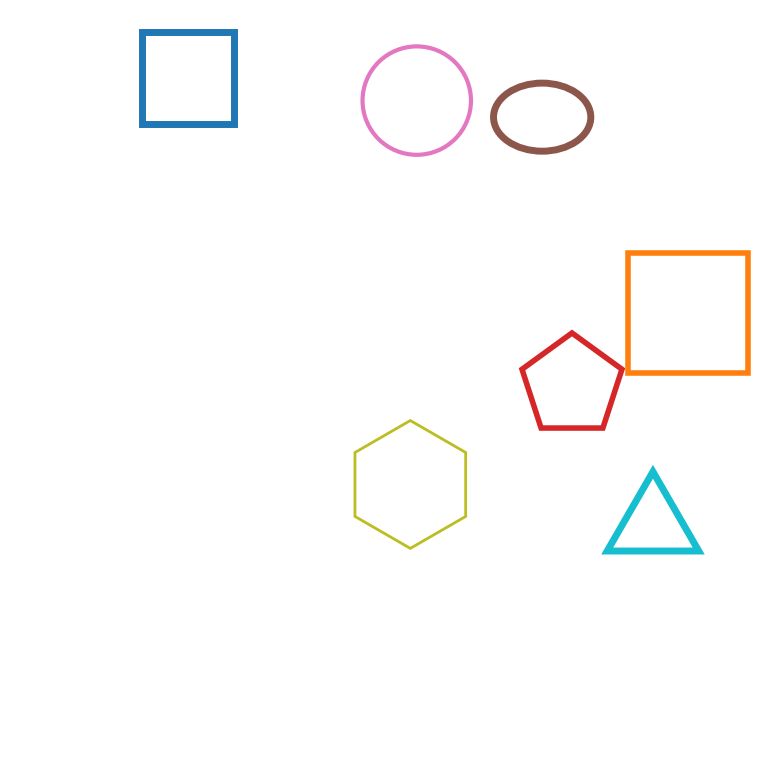[{"shape": "square", "thickness": 2.5, "radius": 0.3, "center": [0.244, 0.898]}, {"shape": "square", "thickness": 2, "radius": 0.39, "center": [0.893, 0.593]}, {"shape": "pentagon", "thickness": 2, "radius": 0.34, "center": [0.743, 0.499]}, {"shape": "oval", "thickness": 2.5, "radius": 0.32, "center": [0.704, 0.848]}, {"shape": "circle", "thickness": 1.5, "radius": 0.35, "center": [0.541, 0.869]}, {"shape": "hexagon", "thickness": 1, "radius": 0.42, "center": [0.533, 0.371]}, {"shape": "triangle", "thickness": 2.5, "radius": 0.34, "center": [0.848, 0.319]}]